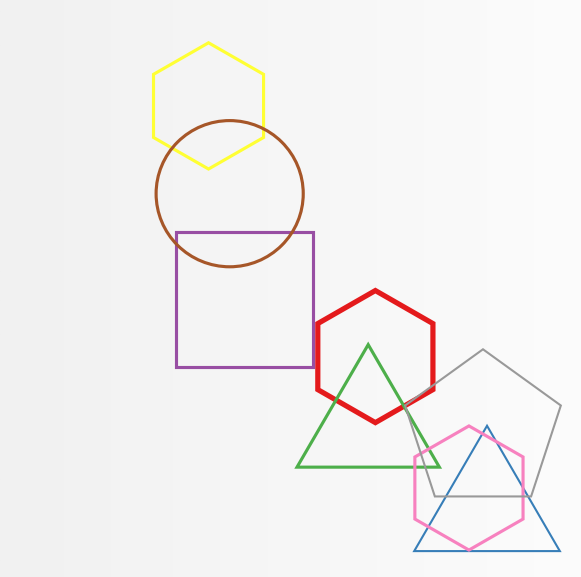[{"shape": "hexagon", "thickness": 2.5, "radius": 0.57, "center": [0.646, 0.382]}, {"shape": "triangle", "thickness": 1, "radius": 0.72, "center": [0.838, 0.117]}, {"shape": "triangle", "thickness": 1.5, "radius": 0.71, "center": [0.633, 0.261]}, {"shape": "square", "thickness": 1.5, "radius": 0.59, "center": [0.421, 0.48]}, {"shape": "hexagon", "thickness": 1.5, "radius": 0.55, "center": [0.359, 0.816]}, {"shape": "circle", "thickness": 1.5, "radius": 0.63, "center": [0.395, 0.664]}, {"shape": "hexagon", "thickness": 1.5, "radius": 0.54, "center": [0.807, 0.154]}, {"shape": "pentagon", "thickness": 1, "radius": 0.7, "center": [0.831, 0.253]}]